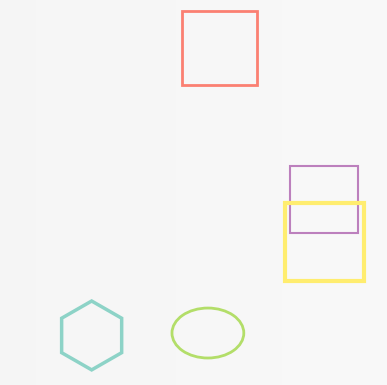[{"shape": "hexagon", "thickness": 2.5, "radius": 0.45, "center": [0.237, 0.129]}, {"shape": "square", "thickness": 2, "radius": 0.48, "center": [0.567, 0.876]}, {"shape": "oval", "thickness": 2, "radius": 0.46, "center": [0.536, 0.135]}, {"shape": "square", "thickness": 1.5, "radius": 0.44, "center": [0.836, 0.482]}, {"shape": "square", "thickness": 3, "radius": 0.51, "center": [0.839, 0.371]}]